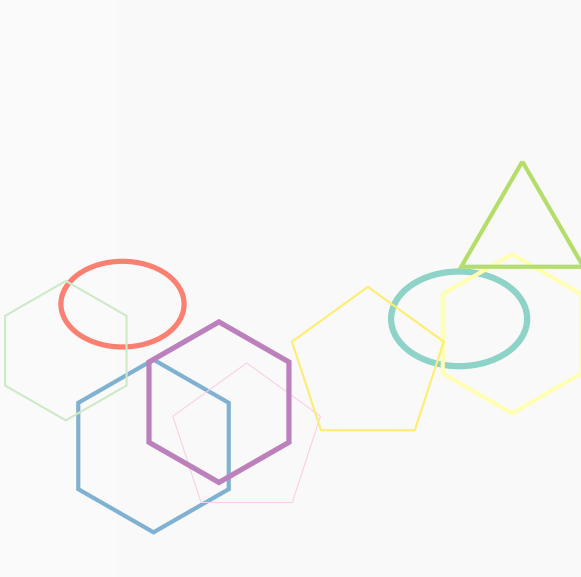[{"shape": "oval", "thickness": 3, "radius": 0.59, "center": [0.79, 0.447]}, {"shape": "hexagon", "thickness": 2, "radius": 0.69, "center": [0.881, 0.421]}, {"shape": "oval", "thickness": 2.5, "radius": 0.53, "center": [0.211, 0.472]}, {"shape": "hexagon", "thickness": 2, "radius": 0.75, "center": [0.264, 0.227]}, {"shape": "triangle", "thickness": 2, "radius": 0.61, "center": [0.899, 0.598]}, {"shape": "pentagon", "thickness": 0.5, "radius": 0.67, "center": [0.424, 0.237]}, {"shape": "hexagon", "thickness": 2.5, "radius": 0.7, "center": [0.377, 0.303]}, {"shape": "hexagon", "thickness": 1, "radius": 0.6, "center": [0.113, 0.392]}, {"shape": "pentagon", "thickness": 1, "radius": 0.69, "center": [0.633, 0.365]}]